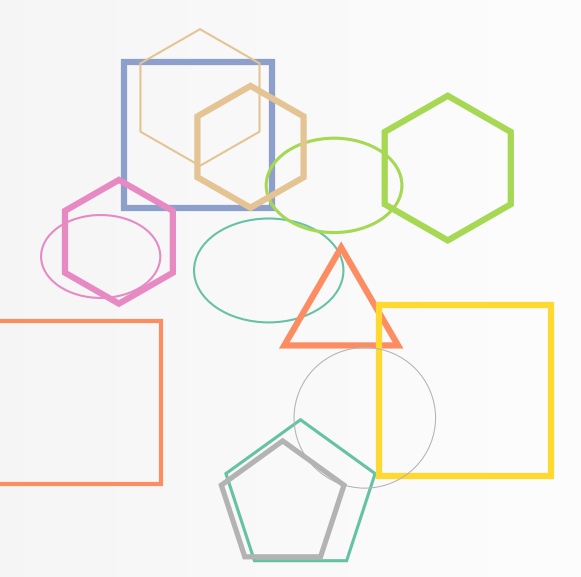[{"shape": "oval", "thickness": 1, "radius": 0.64, "center": [0.462, 0.531]}, {"shape": "pentagon", "thickness": 1.5, "radius": 0.67, "center": [0.517, 0.137]}, {"shape": "triangle", "thickness": 3, "radius": 0.57, "center": [0.587, 0.457]}, {"shape": "square", "thickness": 2, "radius": 0.71, "center": [0.135, 0.303]}, {"shape": "square", "thickness": 3, "radius": 0.63, "center": [0.341, 0.765]}, {"shape": "hexagon", "thickness": 3, "radius": 0.54, "center": [0.205, 0.58]}, {"shape": "oval", "thickness": 1, "radius": 0.51, "center": [0.173, 0.555]}, {"shape": "hexagon", "thickness": 3, "radius": 0.63, "center": [0.77, 0.708]}, {"shape": "oval", "thickness": 1.5, "radius": 0.58, "center": [0.575, 0.678]}, {"shape": "square", "thickness": 3, "radius": 0.74, "center": [0.8, 0.323]}, {"shape": "hexagon", "thickness": 1, "radius": 0.59, "center": [0.344, 0.83]}, {"shape": "hexagon", "thickness": 3, "radius": 0.53, "center": [0.431, 0.745]}, {"shape": "circle", "thickness": 0.5, "radius": 0.61, "center": [0.628, 0.276]}, {"shape": "pentagon", "thickness": 2.5, "radius": 0.55, "center": [0.486, 0.125]}]